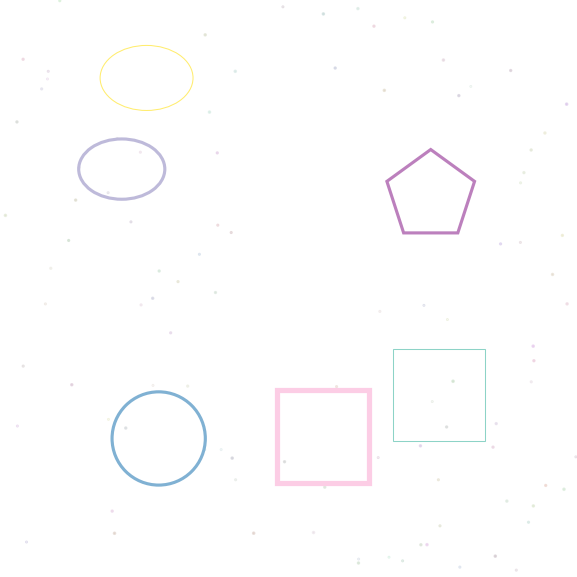[{"shape": "square", "thickness": 0.5, "radius": 0.4, "center": [0.76, 0.315]}, {"shape": "oval", "thickness": 1.5, "radius": 0.37, "center": [0.211, 0.706]}, {"shape": "circle", "thickness": 1.5, "radius": 0.4, "center": [0.275, 0.24]}, {"shape": "square", "thickness": 2.5, "radius": 0.4, "center": [0.559, 0.244]}, {"shape": "pentagon", "thickness": 1.5, "radius": 0.4, "center": [0.746, 0.66]}, {"shape": "oval", "thickness": 0.5, "radius": 0.4, "center": [0.254, 0.864]}]